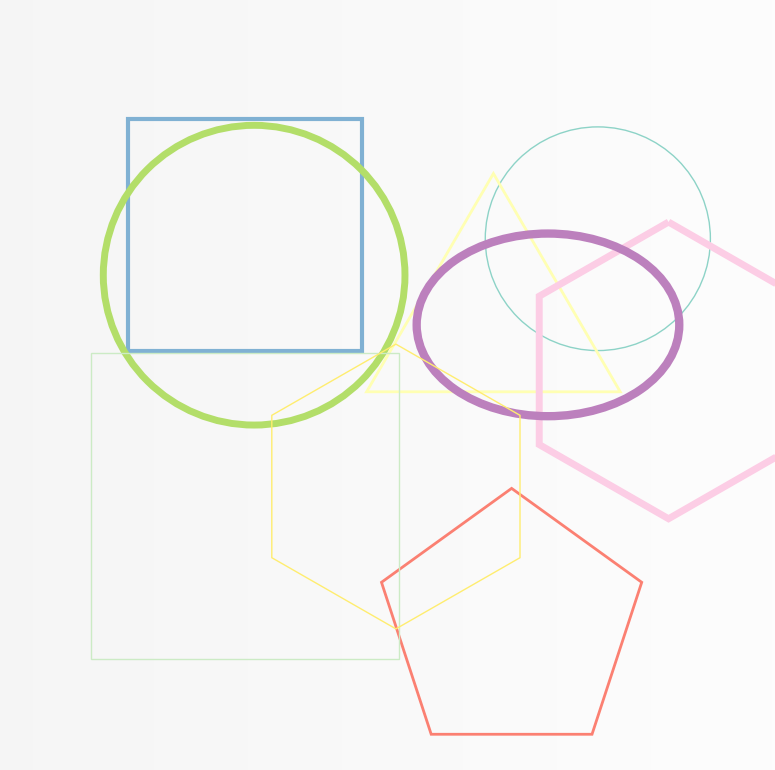[{"shape": "circle", "thickness": 0.5, "radius": 0.73, "center": [0.771, 0.69]}, {"shape": "triangle", "thickness": 1, "radius": 0.94, "center": [0.637, 0.586]}, {"shape": "pentagon", "thickness": 1, "radius": 0.88, "center": [0.66, 0.189]}, {"shape": "square", "thickness": 1.5, "radius": 0.75, "center": [0.316, 0.695]}, {"shape": "circle", "thickness": 2.5, "radius": 0.97, "center": [0.328, 0.643]}, {"shape": "hexagon", "thickness": 2.5, "radius": 0.96, "center": [0.863, 0.519]}, {"shape": "oval", "thickness": 3, "radius": 0.85, "center": [0.707, 0.578]}, {"shape": "square", "thickness": 0.5, "radius": 0.99, "center": [0.316, 0.343]}, {"shape": "hexagon", "thickness": 0.5, "radius": 0.92, "center": [0.511, 0.368]}]